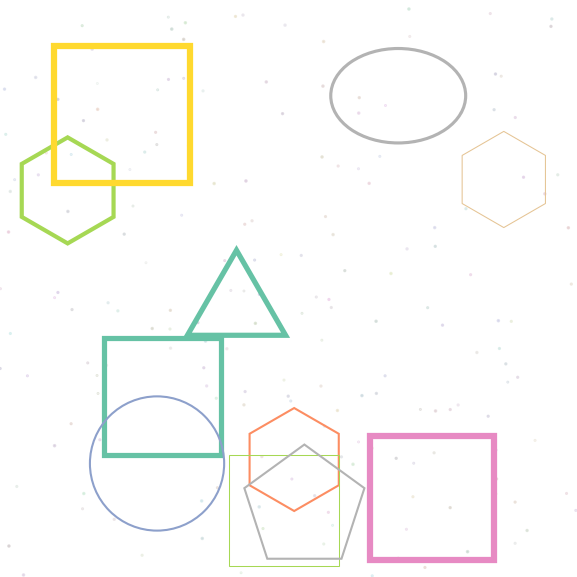[{"shape": "square", "thickness": 2.5, "radius": 0.51, "center": [0.281, 0.313]}, {"shape": "triangle", "thickness": 2.5, "radius": 0.49, "center": [0.41, 0.468]}, {"shape": "hexagon", "thickness": 1, "radius": 0.45, "center": [0.509, 0.203]}, {"shape": "circle", "thickness": 1, "radius": 0.58, "center": [0.272, 0.197]}, {"shape": "square", "thickness": 3, "radius": 0.54, "center": [0.748, 0.136]}, {"shape": "square", "thickness": 0.5, "radius": 0.48, "center": [0.491, 0.115]}, {"shape": "hexagon", "thickness": 2, "radius": 0.46, "center": [0.117, 0.669]}, {"shape": "square", "thickness": 3, "radius": 0.59, "center": [0.211, 0.801]}, {"shape": "hexagon", "thickness": 0.5, "radius": 0.42, "center": [0.872, 0.688]}, {"shape": "oval", "thickness": 1.5, "radius": 0.58, "center": [0.69, 0.833]}, {"shape": "pentagon", "thickness": 1, "radius": 0.55, "center": [0.527, 0.12]}]